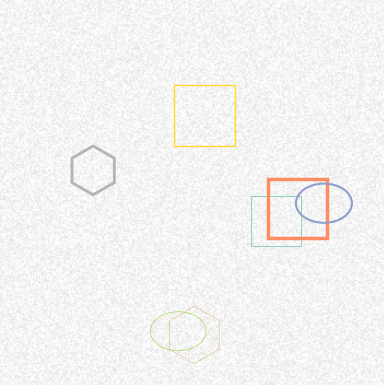[{"shape": "square", "thickness": 0.5, "radius": 0.32, "center": [0.717, 0.426]}, {"shape": "square", "thickness": 2.5, "radius": 0.38, "center": [0.773, 0.458]}, {"shape": "oval", "thickness": 1.5, "radius": 0.36, "center": [0.841, 0.472]}, {"shape": "oval", "thickness": 0.5, "radius": 0.36, "center": [0.463, 0.14]}, {"shape": "square", "thickness": 1, "radius": 0.4, "center": [0.531, 0.699]}, {"shape": "hexagon", "thickness": 0.5, "radius": 0.37, "center": [0.505, 0.13]}, {"shape": "hexagon", "thickness": 2, "radius": 0.32, "center": [0.242, 0.557]}]